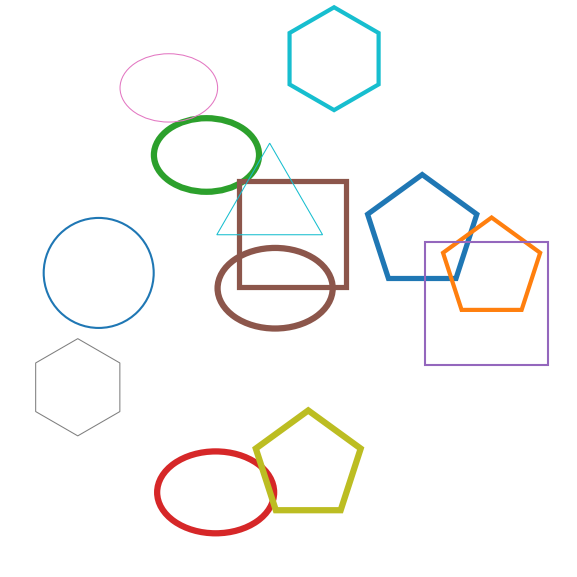[{"shape": "pentagon", "thickness": 2.5, "radius": 0.5, "center": [0.731, 0.597]}, {"shape": "circle", "thickness": 1, "radius": 0.48, "center": [0.171, 0.527]}, {"shape": "pentagon", "thickness": 2, "radius": 0.44, "center": [0.851, 0.534]}, {"shape": "oval", "thickness": 3, "radius": 0.46, "center": [0.358, 0.731]}, {"shape": "oval", "thickness": 3, "radius": 0.51, "center": [0.373, 0.147]}, {"shape": "square", "thickness": 1, "radius": 0.53, "center": [0.843, 0.474]}, {"shape": "square", "thickness": 2.5, "radius": 0.46, "center": [0.506, 0.594]}, {"shape": "oval", "thickness": 3, "radius": 0.5, "center": [0.476, 0.5]}, {"shape": "oval", "thickness": 0.5, "radius": 0.42, "center": [0.292, 0.847]}, {"shape": "hexagon", "thickness": 0.5, "radius": 0.42, "center": [0.135, 0.329]}, {"shape": "pentagon", "thickness": 3, "radius": 0.48, "center": [0.534, 0.193]}, {"shape": "triangle", "thickness": 0.5, "radius": 0.53, "center": [0.467, 0.646]}, {"shape": "hexagon", "thickness": 2, "radius": 0.45, "center": [0.578, 0.897]}]